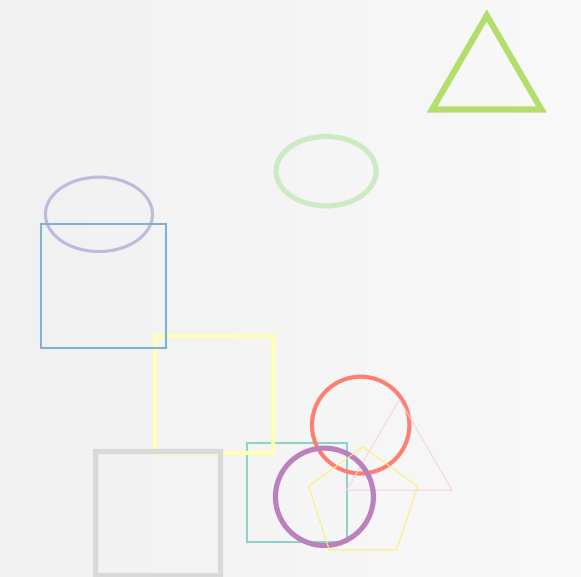[{"shape": "square", "thickness": 1, "radius": 0.43, "center": [0.511, 0.146]}, {"shape": "square", "thickness": 2, "radius": 0.51, "center": [0.368, 0.316]}, {"shape": "oval", "thickness": 1.5, "radius": 0.46, "center": [0.17, 0.628]}, {"shape": "circle", "thickness": 2, "radius": 0.42, "center": [0.621, 0.263]}, {"shape": "square", "thickness": 1, "radius": 0.54, "center": [0.178, 0.504]}, {"shape": "triangle", "thickness": 3, "radius": 0.54, "center": [0.837, 0.864]}, {"shape": "triangle", "thickness": 0.5, "radius": 0.52, "center": [0.687, 0.203]}, {"shape": "square", "thickness": 2.5, "radius": 0.54, "center": [0.271, 0.111]}, {"shape": "circle", "thickness": 2.5, "radius": 0.42, "center": [0.558, 0.139]}, {"shape": "oval", "thickness": 2.5, "radius": 0.43, "center": [0.561, 0.703]}, {"shape": "pentagon", "thickness": 0.5, "radius": 0.49, "center": [0.624, 0.127]}]